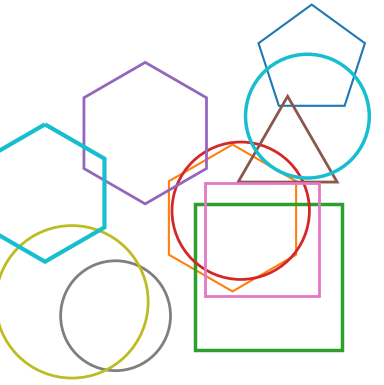[{"shape": "pentagon", "thickness": 1.5, "radius": 0.73, "center": [0.81, 0.843]}, {"shape": "hexagon", "thickness": 1.5, "radius": 0.95, "center": [0.604, 0.434]}, {"shape": "square", "thickness": 2.5, "radius": 0.95, "center": [0.698, 0.281]}, {"shape": "circle", "thickness": 2, "radius": 0.89, "center": [0.625, 0.453]}, {"shape": "hexagon", "thickness": 2, "radius": 0.92, "center": [0.377, 0.654]}, {"shape": "triangle", "thickness": 2, "radius": 0.74, "center": [0.747, 0.601]}, {"shape": "square", "thickness": 2, "radius": 0.74, "center": [0.681, 0.378]}, {"shape": "circle", "thickness": 2, "radius": 0.71, "center": [0.3, 0.18]}, {"shape": "circle", "thickness": 2, "radius": 0.99, "center": [0.187, 0.216]}, {"shape": "circle", "thickness": 2.5, "radius": 0.8, "center": [0.798, 0.698]}, {"shape": "hexagon", "thickness": 3, "radius": 0.89, "center": [0.117, 0.499]}]